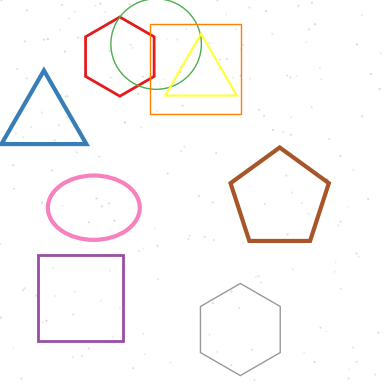[{"shape": "hexagon", "thickness": 2, "radius": 0.51, "center": [0.311, 0.853]}, {"shape": "triangle", "thickness": 3, "radius": 0.64, "center": [0.114, 0.689]}, {"shape": "circle", "thickness": 1, "radius": 0.59, "center": [0.405, 0.886]}, {"shape": "square", "thickness": 2, "radius": 0.55, "center": [0.209, 0.226]}, {"shape": "square", "thickness": 1, "radius": 0.59, "center": [0.508, 0.821]}, {"shape": "triangle", "thickness": 1.5, "radius": 0.54, "center": [0.522, 0.805]}, {"shape": "pentagon", "thickness": 3, "radius": 0.67, "center": [0.726, 0.483]}, {"shape": "oval", "thickness": 3, "radius": 0.6, "center": [0.244, 0.461]}, {"shape": "hexagon", "thickness": 1, "radius": 0.6, "center": [0.624, 0.144]}]